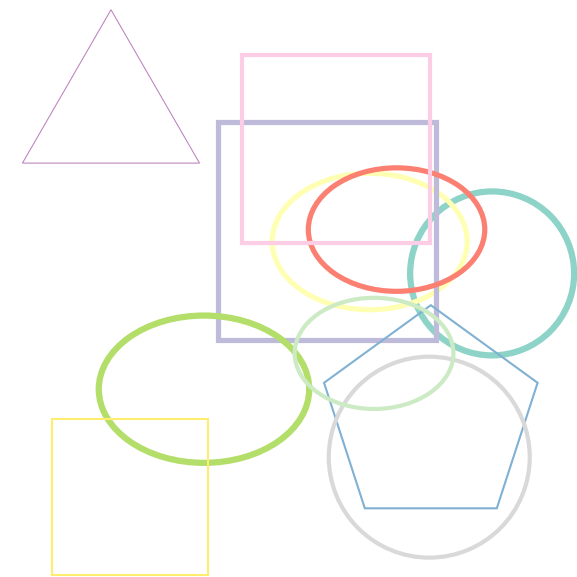[{"shape": "circle", "thickness": 3, "radius": 0.71, "center": [0.852, 0.526]}, {"shape": "oval", "thickness": 2.5, "radius": 0.84, "center": [0.64, 0.581]}, {"shape": "square", "thickness": 2.5, "radius": 0.94, "center": [0.566, 0.599]}, {"shape": "oval", "thickness": 2.5, "radius": 0.76, "center": [0.687, 0.602]}, {"shape": "pentagon", "thickness": 1, "radius": 0.97, "center": [0.746, 0.276]}, {"shape": "oval", "thickness": 3, "radius": 0.91, "center": [0.353, 0.325]}, {"shape": "square", "thickness": 2, "radius": 0.81, "center": [0.582, 0.741]}, {"shape": "circle", "thickness": 2, "radius": 0.87, "center": [0.743, 0.208]}, {"shape": "triangle", "thickness": 0.5, "radius": 0.89, "center": [0.192, 0.805]}, {"shape": "oval", "thickness": 2, "radius": 0.69, "center": [0.648, 0.387]}, {"shape": "square", "thickness": 1, "radius": 0.68, "center": [0.226, 0.139]}]